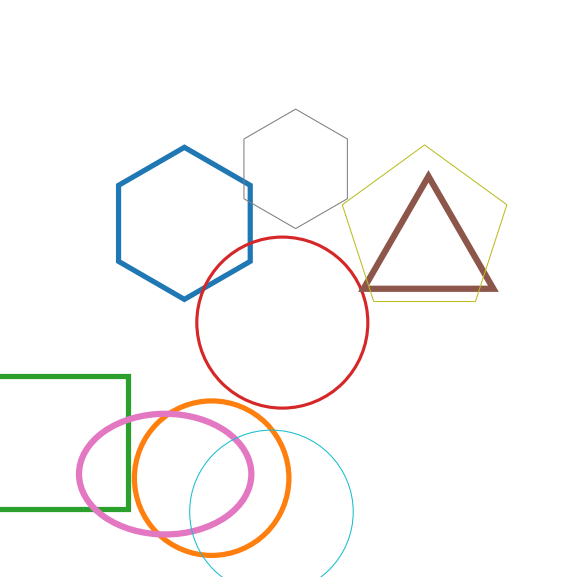[{"shape": "hexagon", "thickness": 2.5, "radius": 0.66, "center": [0.319, 0.612]}, {"shape": "circle", "thickness": 2.5, "radius": 0.67, "center": [0.367, 0.171]}, {"shape": "square", "thickness": 2.5, "radius": 0.58, "center": [0.106, 0.233]}, {"shape": "circle", "thickness": 1.5, "radius": 0.74, "center": [0.489, 0.441]}, {"shape": "triangle", "thickness": 3, "radius": 0.65, "center": [0.742, 0.564]}, {"shape": "oval", "thickness": 3, "radius": 0.75, "center": [0.286, 0.178]}, {"shape": "hexagon", "thickness": 0.5, "radius": 0.52, "center": [0.512, 0.707]}, {"shape": "pentagon", "thickness": 0.5, "radius": 0.75, "center": [0.735, 0.598]}, {"shape": "circle", "thickness": 0.5, "radius": 0.71, "center": [0.47, 0.113]}]